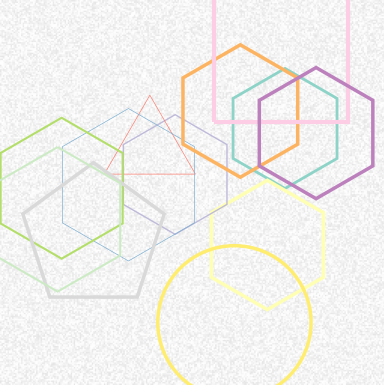[{"shape": "hexagon", "thickness": 2, "radius": 0.78, "center": [0.74, 0.666]}, {"shape": "hexagon", "thickness": 2.5, "radius": 0.84, "center": [0.694, 0.364]}, {"shape": "hexagon", "thickness": 1, "radius": 0.78, "center": [0.455, 0.547]}, {"shape": "triangle", "thickness": 0.5, "radius": 0.68, "center": [0.389, 0.616]}, {"shape": "hexagon", "thickness": 0.5, "radius": 0.99, "center": [0.334, 0.52]}, {"shape": "hexagon", "thickness": 2.5, "radius": 0.86, "center": [0.624, 0.712]}, {"shape": "hexagon", "thickness": 1.5, "radius": 0.92, "center": [0.16, 0.511]}, {"shape": "square", "thickness": 3, "radius": 0.87, "center": [0.729, 0.857]}, {"shape": "pentagon", "thickness": 2.5, "radius": 0.96, "center": [0.243, 0.385]}, {"shape": "hexagon", "thickness": 2.5, "radius": 0.85, "center": [0.821, 0.654]}, {"shape": "hexagon", "thickness": 1.5, "radius": 0.94, "center": [0.15, 0.43]}, {"shape": "circle", "thickness": 2.5, "radius": 1.0, "center": [0.609, 0.163]}]